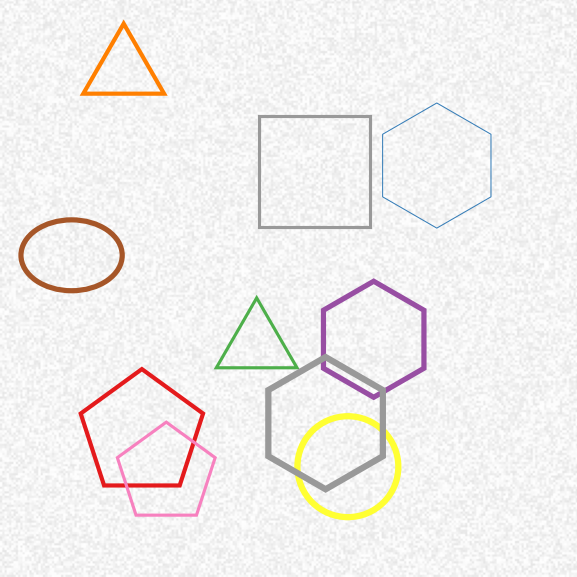[{"shape": "pentagon", "thickness": 2, "radius": 0.56, "center": [0.246, 0.249]}, {"shape": "hexagon", "thickness": 0.5, "radius": 0.54, "center": [0.756, 0.712]}, {"shape": "triangle", "thickness": 1.5, "radius": 0.4, "center": [0.444, 0.403]}, {"shape": "hexagon", "thickness": 2.5, "radius": 0.5, "center": [0.647, 0.412]}, {"shape": "triangle", "thickness": 2, "radius": 0.4, "center": [0.214, 0.877]}, {"shape": "circle", "thickness": 3, "radius": 0.44, "center": [0.602, 0.191]}, {"shape": "oval", "thickness": 2.5, "radius": 0.44, "center": [0.124, 0.557]}, {"shape": "pentagon", "thickness": 1.5, "radius": 0.45, "center": [0.288, 0.179]}, {"shape": "square", "thickness": 1.5, "radius": 0.48, "center": [0.544, 0.702]}, {"shape": "hexagon", "thickness": 3, "radius": 0.57, "center": [0.564, 0.266]}]